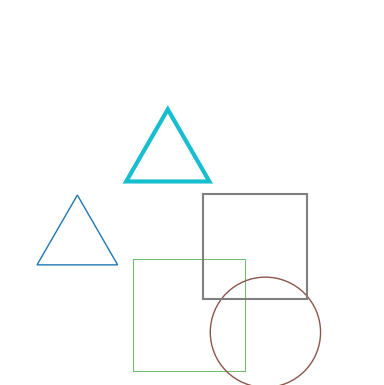[{"shape": "triangle", "thickness": 1, "radius": 0.6, "center": [0.201, 0.372]}, {"shape": "square", "thickness": 0.5, "radius": 0.72, "center": [0.491, 0.182]}, {"shape": "circle", "thickness": 1, "radius": 0.72, "center": [0.689, 0.137]}, {"shape": "square", "thickness": 1.5, "radius": 0.68, "center": [0.662, 0.36]}, {"shape": "triangle", "thickness": 3, "radius": 0.62, "center": [0.436, 0.591]}]